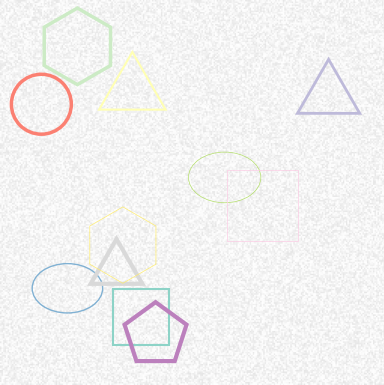[{"shape": "square", "thickness": 1.5, "radius": 0.37, "center": [0.367, 0.176]}, {"shape": "triangle", "thickness": 1.5, "radius": 0.5, "center": [0.344, 0.765]}, {"shape": "triangle", "thickness": 2, "radius": 0.47, "center": [0.853, 0.752]}, {"shape": "circle", "thickness": 2.5, "radius": 0.39, "center": [0.107, 0.729]}, {"shape": "oval", "thickness": 1, "radius": 0.46, "center": [0.175, 0.251]}, {"shape": "oval", "thickness": 0.5, "radius": 0.47, "center": [0.584, 0.539]}, {"shape": "square", "thickness": 0.5, "radius": 0.47, "center": [0.682, 0.466]}, {"shape": "triangle", "thickness": 3, "radius": 0.39, "center": [0.303, 0.302]}, {"shape": "pentagon", "thickness": 3, "radius": 0.42, "center": [0.404, 0.131]}, {"shape": "hexagon", "thickness": 2.5, "radius": 0.5, "center": [0.201, 0.88]}, {"shape": "hexagon", "thickness": 0.5, "radius": 0.5, "center": [0.319, 0.363]}]